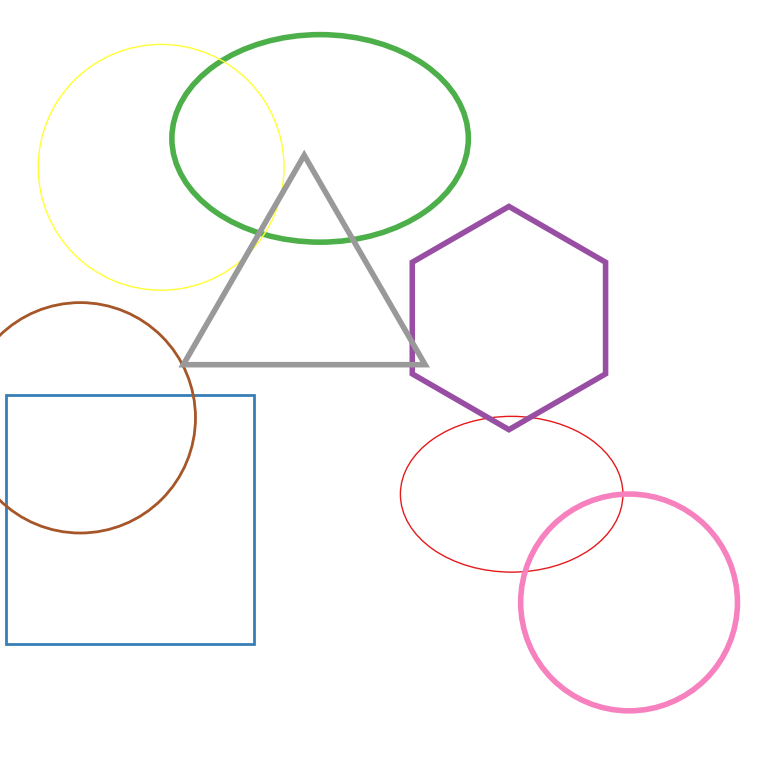[{"shape": "oval", "thickness": 0.5, "radius": 0.72, "center": [0.664, 0.358]}, {"shape": "square", "thickness": 1, "radius": 0.81, "center": [0.168, 0.325]}, {"shape": "oval", "thickness": 2, "radius": 0.96, "center": [0.416, 0.82]}, {"shape": "hexagon", "thickness": 2, "radius": 0.72, "center": [0.661, 0.587]}, {"shape": "circle", "thickness": 0.5, "radius": 0.8, "center": [0.209, 0.783]}, {"shape": "circle", "thickness": 1, "radius": 0.75, "center": [0.104, 0.457]}, {"shape": "circle", "thickness": 2, "radius": 0.7, "center": [0.817, 0.218]}, {"shape": "triangle", "thickness": 2, "radius": 0.91, "center": [0.395, 0.617]}]